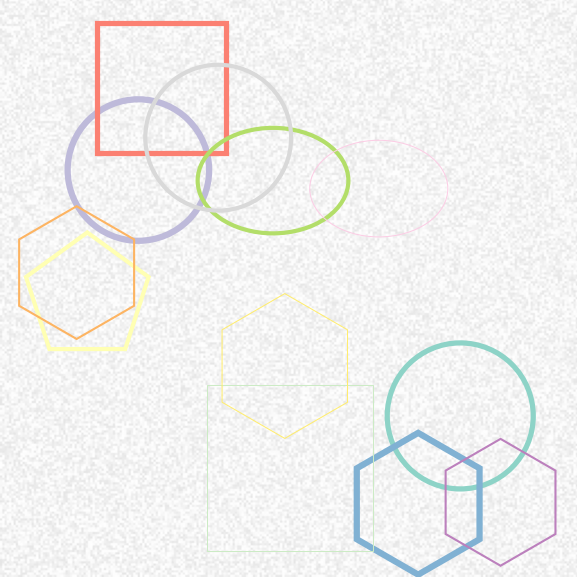[{"shape": "circle", "thickness": 2.5, "radius": 0.63, "center": [0.797, 0.279]}, {"shape": "pentagon", "thickness": 2, "radius": 0.56, "center": [0.151, 0.485]}, {"shape": "circle", "thickness": 3, "radius": 0.61, "center": [0.24, 0.705]}, {"shape": "square", "thickness": 2.5, "radius": 0.56, "center": [0.279, 0.847]}, {"shape": "hexagon", "thickness": 3, "radius": 0.61, "center": [0.724, 0.127]}, {"shape": "hexagon", "thickness": 1, "radius": 0.57, "center": [0.133, 0.527]}, {"shape": "oval", "thickness": 2, "radius": 0.65, "center": [0.473, 0.686]}, {"shape": "oval", "thickness": 0.5, "radius": 0.6, "center": [0.656, 0.673]}, {"shape": "circle", "thickness": 2, "radius": 0.63, "center": [0.378, 0.761]}, {"shape": "hexagon", "thickness": 1, "radius": 0.55, "center": [0.867, 0.129]}, {"shape": "square", "thickness": 0.5, "radius": 0.72, "center": [0.503, 0.189]}, {"shape": "hexagon", "thickness": 0.5, "radius": 0.63, "center": [0.493, 0.365]}]